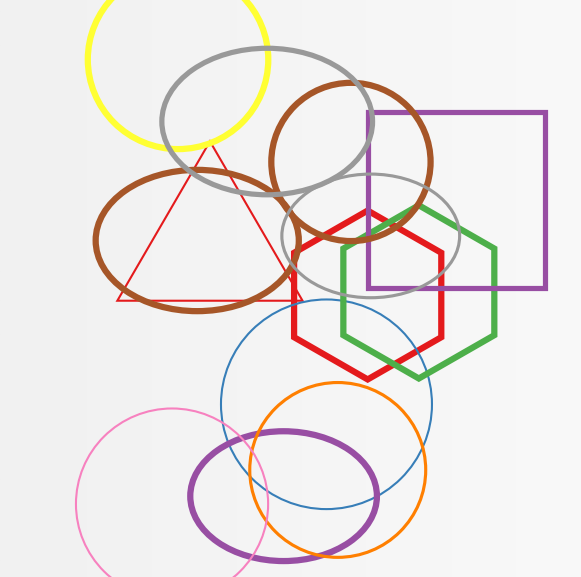[{"shape": "triangle", "thickness": 1, "radius": 0.92, "center": [0.361, 0.57]}, {"shape": "hexagon", "thickness": 3, "radius": 0.73, "center": [0.633, 0.488]}, {"shape": "circle", "thickness": 1, "radius": 0.91, "center": [0.562, 0.299]}, {"shape": "hexagon", "thickness": 3, "radius": 0.75, "center": [0.721, 0.494]}, {"shape": "square", "thickness": 2.5, "radius": 0.76, "center": [0.785, 0.653]}, {"shape": "oval", "thickness": 3, "radius": 0.8, "center": [0.488, 0.14]}, {"shape": "circle", "thickness": 1.5, "radius": 0.76, "center": [0.581, 0.185]}, {"shape": "circle", "thickness": 3, "radius": 0.78, "center": [0.306, 0.896]}, {"shape": "circle", "thickness": 3, "radius": 0.69, "center": [0.604, 0.719]}, {"shape": "oval", "thickness": 3, "radius": 0.87, "center": [0.339, 0.583]}, {"shape": "circle", "thickness": 1, "radius": 0.83, "center": [0.296, 0.126]}, {"shape": "oval", "thickness": 2.5, "radius": 0.91, "center": [0.46, 0.789]}, {"shape": "oval", "thickness": 1.5, "radius": 0.76, "center": [0.638, 0.591]}]